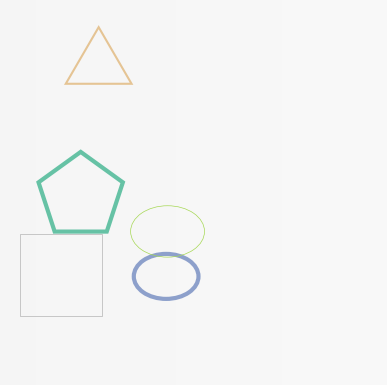[{"shape": "pentagon", "thickness": 3, "radius": 0.57, "center": [0.208, 0.491]}, {"shape": "oval", "thickness": 3, "radius": 0.42, "center": [0.429, 0.282]}, {"shape": "oval", "thickness": 0.5, "radius": 0.48, "center": [0.432, 0.399]}, {"shape": "triangle", "thickness": 1.5, "radius": 0.49, "center": [0.255, 0.831]}, {"shape": "square", "thickness": 0.5, "radius": 0.53, "center": [0.158, 0.285]}]